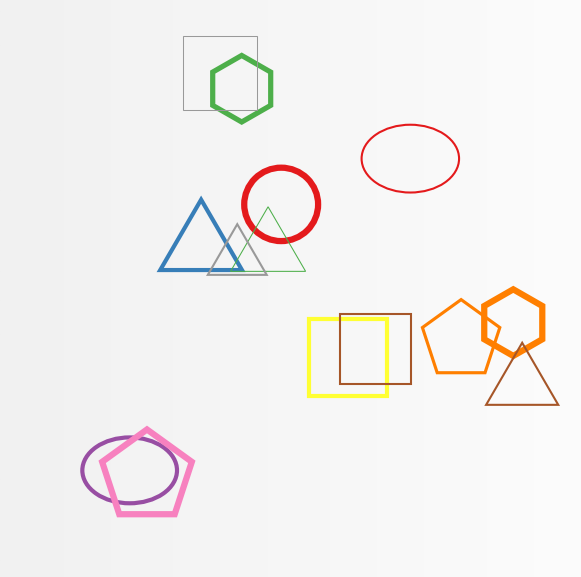[{"shape": "circle", "thickness": 3, "radius": 0.32, "center": [0.484, 0.645]}, {"shape": "oval", "thickness": 1, "radius": 0.42, "center": [0.706, 0.724]}, {"shape": "triangle", "thickness": 2, "radius": 0.41, "center": [0.346, 0.572]}, {"shape": "hexagon", "thickness": 2.5, "radius": 0.29, "center": [0.416, 0.846]}, {"shape": "triangle", "thickness": 0.5, "radius": 0.37, "center": [0.461, 0.567]}, {"shape": "oval", "thickness": 2, "radius": 0.41, "center": [0.223, 0.185]}, {"shape": "hexagon", "thickness": 3, "radius": 0.29, "center": [0.883, 0.44]}, {"shape": "pentagon", "thickness": 1.5, "radius": 0.35, "center": [0.793, 0.41]}, {"shape": "square", "thickness": 2, "radius": 0.34, "center": [0.598, 0.38]}, {"shape": "square", "thickness": 1, "radius": 0.3, "center": [0.646, 0.395]}, {"shape": "triangle", "thickness": 1, "radius": 0.36, "center": [0.898, 0.334]}, {"shape": "pentagon", "thickness": 3, "radius": 0.41, "center": [0.253, 0.174]}, {"shape": "square", "thickness": 0.5, "radius": 0.32, "center": [0.379, 0.872]}, {"shape": "triangle", "thickness": 1, "radius": 0.29, "center": [0.408, 0.552]}]